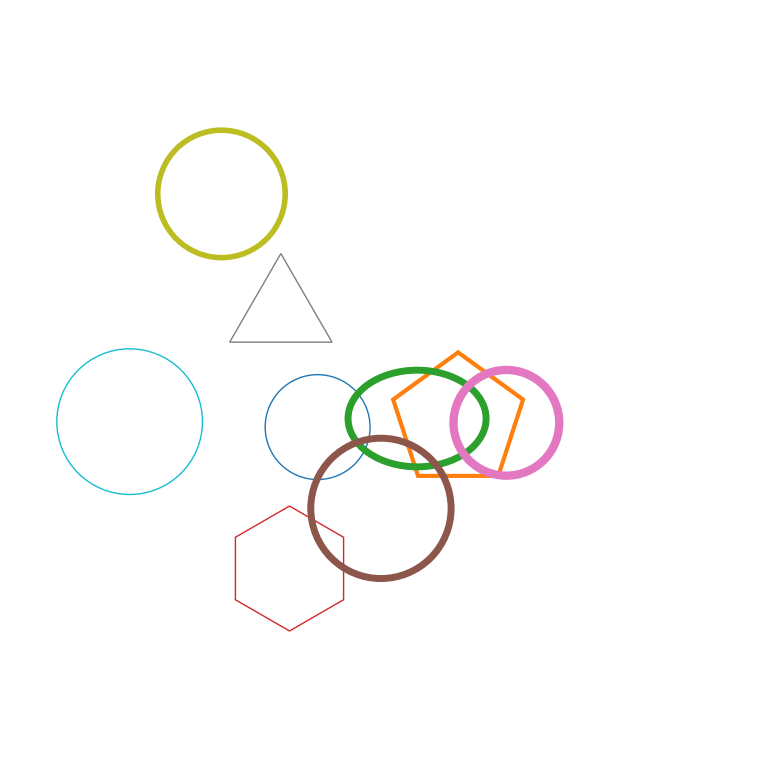[{"shape": "circle", "thickness": 0.5, "radius": 0.34, "center": [0.412, 0.445]}, {"shape": "pentagon", "thickness": 1.5, "radius": 0.44, "center": [0.595, 0.454]}, {"shape": "oval", "thickness": 2.5, "radius": 0.45, "center": [0.542, 0.456]}, {"shape": "hexagon", "thickness": 0.5, "radius": 0.41, "center": [0.376, 0.262]}, {"shape": "circle", "thickness": 2.5, "radius": 0.46, "center": [0.495, 0.34]}, {"shape": "circle", "thickness": 3, "radius": 0.34, "center": [0.658, 0.451]}, {"shape": "triangle", "thickness": 0.5, "radius": 0.38, "center": [0.365, 0.594]}, {"shape": "circle", "thickness": 2, "radius": 0.41, "center": [0.288, 0.748]}, {"shape": "circle", "thickness": 0.5, "radius": 0.47, "center": [0.168, 0.452]}]